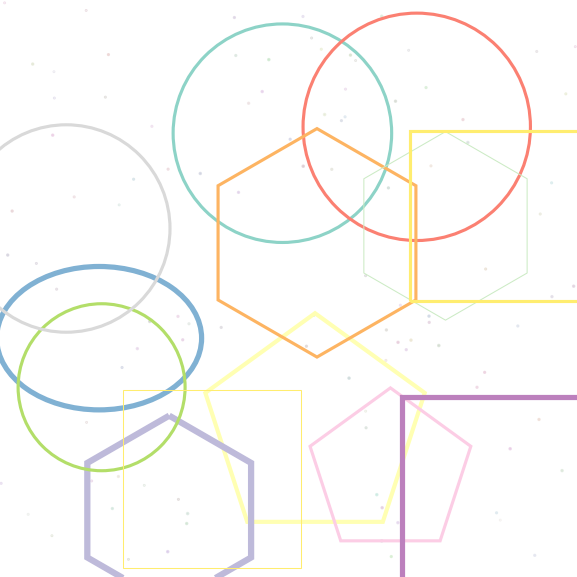[{"shape": "circle", "thickness": 1.5, "radius": 0.95, "center": [0.489, 0.768]}, {"shape": "pentagon", "thickness": 2, "radius": 1.0, "center": [0.546, 0.257]}, {"shape": "hexagon", "thickness": 3, "radius": 0.82, "center": [0.293, 0.116]}, {"shape": "circle", "thickness": 1.5, "radius": 0.98, "center": [0.722, 0.78]}, {"shape": "oval", "thickness": 2.5, "radius": 0.89, "center": [0.172, 0.414]}, {"shape": "hexagon", "thickness": 1.5, "radius": 0.99, "center": [0.549, 0.579]}, {"shape": "circle", "thickness": 1.5, "radius": 0.72, "center": [0.176, 0.329]}, {"shape": "pentagon", "thickness": 1.5, "radius": 0.73, "center": [0.676, 0.181]}, {"shape": "circle", "thickness": 1.5, "radius": 0.9, "center": [0.115, 0.603]}, {"shape": "square", "thickness": 2.5, "radius": 0.82, "center": [0.859, 0.148]}, {"shape": "hexagon", "thickness": 0.5, "radius": 0.82, "center": [0.771, 0.608]}, {"shape": "square", "thickness": 0.5, "radius": 0.77, "center": [0.367, 0.17]}, {"shape": "square", "thickness": 1.5, "radius": 0.74, "center": [0.857, 0.625]}]